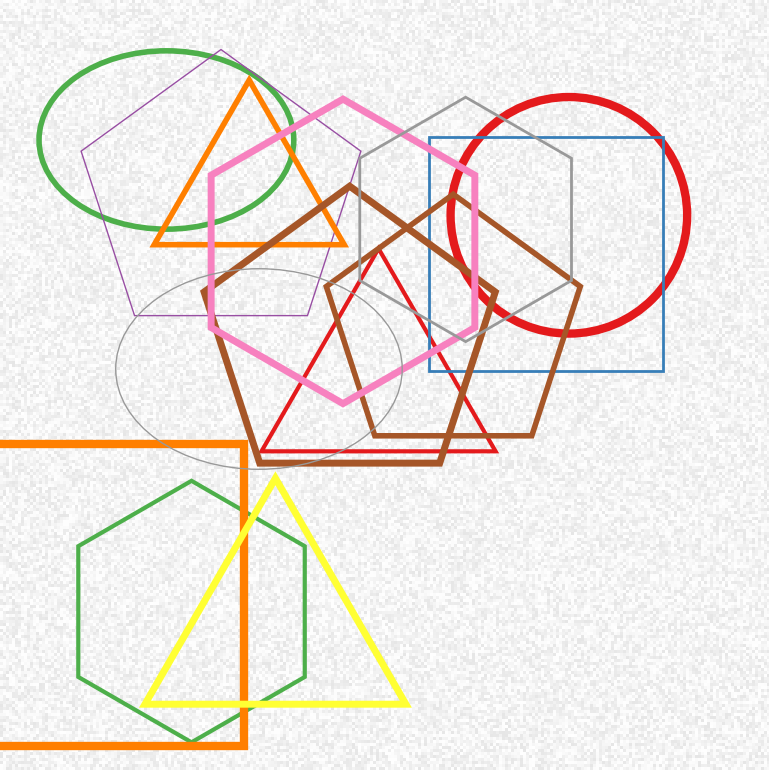[{"shape": "triangle", "thickness": 1.5, "radius": 0.88, "center": [0.492, 0.502]}, {"shape": "circle", "thickness": 3, "radius": 0.77, "center": [0.739, 0.72]}, {"shape": "square", "thickness": 1, "radius": 0.76, "center": [0.709, 0.67]}, {"shape": "oval", "thickness": 2, "radius": 0.83, "center": [0.216, 0.818]}, {"shape": "hexagon", "thickness": 1.5, "radius": 0.85, "center": [0.249, 0.206]}, {"shape": "pentagon", "thickness": 0.5, "radius": 0.96, "center": [0.287, 0.745]}, {"shape": "square", "thickness": 3, "radius": 0.98, "center": [0.122, 0.227]}, {"shape": "triangle", "thickness": 2, "radius": 0.71, "center": [0.324, 0.753]}, {"shape": "triangle", "thickness": 2.5, "radius": 0.98, "center": [0.358, 0.183]}, {"shape": "pentagon", "thickness": 2, "radius": 0.87, "center": [0.589, 0.574]}, {"shape": "pentagon", "thickness": 2.5, "radius": 0.99, "center": [0.454, 0.559]}, {"shape": "hexagon", "thickness": 2.5, "radius": 0.99, "center": [0.445, 0.674]}, {"shape": "oval", "thickness": 0.5, "radius": 0.93, "center": [0.336, 0.521]}, {"shape": "hexagon", "thickness": 1, "radius": 0.79, "center": [0.605, 0.715]}]